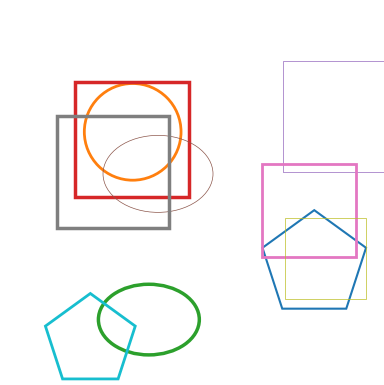[{"shape": "pentagon", "thickness": 1.5, "radius": 0.71, "center": [0.816, 0.313]}, {"shape": "circle", "thickness": 2, "radius": 0.63, "center": [0.345, 0.658]}, {"shape": "oval", "thickness": 2.5, "radius": 0.66, "center": [0.387, 0.17]}, {"shape": "square", "thickness": 2.5, "radius": 0.74, "center": [0.343, 0.638]}, {"shape": "square", "thickness": 0.5, "radius": 0.72, "center": [0.881, 0.697]}, {"shape": "oval", "thickness": 0.5, "radius": 0.71, "center": [0.41, 0.548]}, {"shape": "square", "thickness": 2, "radius": 0.61, "center": [0.802, 0.454]}, {"shape": "square", "thickness": 2.5, "radius": 0.73, "center": [0.294, 0.553]}, {"shape": "square", "thickness": 0.5, "radius": 0.53, "center": [0.845, 0.328]}, {"shape": "pentagon", "thickness": 2, "radius": 0.61, "center": [0.235, 0.115]}]